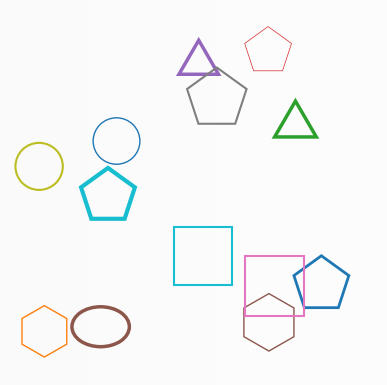[{"shape": "pentagon", "thickness": 2, "radius": 0.37, "center": [0.829, 0.261]}, {"shape": "circle", "thickness": 1, "radius": 0.3, "center": [0.301, 0.634]}, {"shape": "hexagon", "thickness": 1, "radius": 0.33, "center": [0.115, 0.139]}, {"shape": "triangle", "thickness": 2.5, "radius": 0.31, "center": [0.762, 0.675]}, {"shape": "pentagon", "thickness": 0.5, "radius": 0.32, "center": [0.692, 0.868]}, {"shape": "triangle", "thickness": 2.5, "radius": 0.29, "center": [0.513, 0.837]}, {"shape": "hexagon", "thickness": 1, "radius": 0.37, "center": [0.694, 0.163]}, {"shape": "oval", "thickness": 2.5, "radius": 0.37, "center": [0.26, 0.151]}, {"shape": "square", "thickness": 1.5, "radius": 0.38, "center": [0.709, 0.257]}, {"shape": "pentagon", "thickness": 1.5, "radius": 0.4, "center": [0.56, 0.744]}, {"shape": "circle", "thickness": 1.5, "radius": 0.31, "center": [0.101, 0.568]}, {"shape": "pentagon", "thickness": 3, "radius": 0.37, "center": [0.279, 0.491]}, {"shape": "square", "thickness": 1.5, "radius": 0.38, "center": [0.524, 0.335]}]